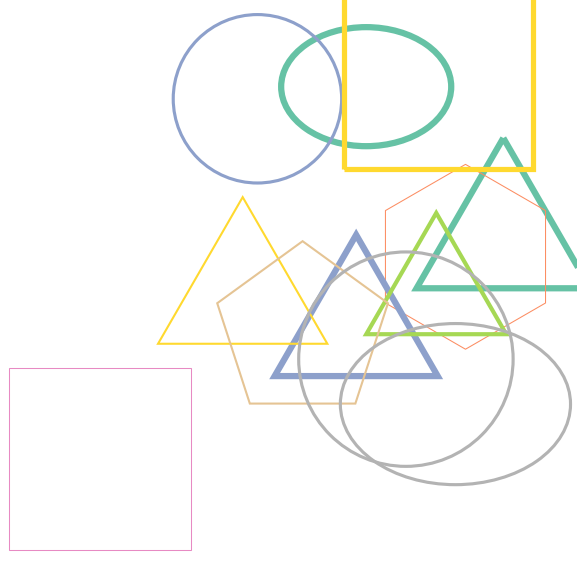[{"shape": "oval", "thickness": 3, "radius": 0.74, "center": [0.634, 0.849]}, {"shape": "triangle", "thickness": 3, "radius": 0.87, "center": [0.872, 0.587]}, {"shape": "hexagon", "thickness": 0.5, "radius": 0.8, "center": [0.806, 0.554]}, {"shape": "circle", "thickness": 1.5, "radius": 0.73, "center": [0.446, 0.828]}, {"shape": "triangle", "thickness": 3, "radius": 0.82, "center": [0.617, 0.429]}, {"shape": "square", "thickness": 0.5, "radius": 0.79, "center": [0.173, 0.204]}, {"shape": "triangle", "thickness": 2, "radius": 0.7, "center": [0.755, 0.49]}, {"shape": "triangle", "thickness": 1, "radius": 0.85, "center": [0.42, 0.489]}, {"shape": "square", "thickness": 2.5, "radius": 0.82, "center": [0.76, 0.87]}, {"shape": "pentagon", "thickness": 1, "radius": 0.78, "center": [0.524, 0.426]}, {"shape": "oval", "thickness": 1.5, "radius": 1.0, "center": [0.789, 0.299]}, {"shape": "circle", "thickness": 1.5, "radius": 0.93, "center": [0.703, 0.377]}]